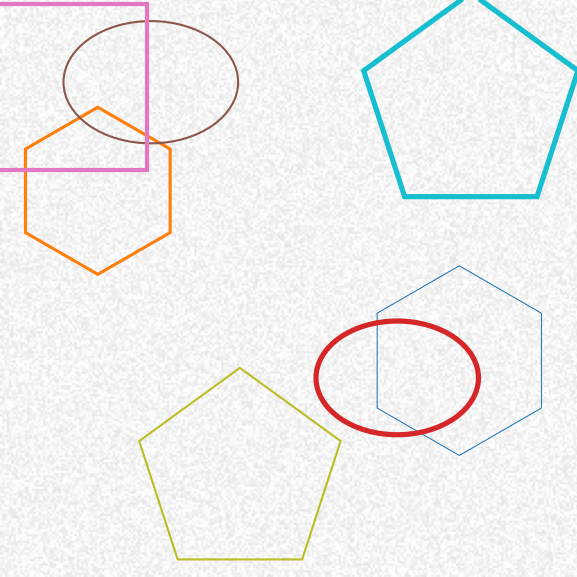[{"shape": "hexagon", "thickness": 0.5, "radius": 0.82, "center": [0.795, 0.375]}, {"shape": "hexagon", "thickness": 1.5, "radius": 0.72, "center": [0.169, 0.669]}, {"shape": "oval", "thickness": 2.5, "radius": 0.7, "center": [0.688, 0.345]}, {"shape": "oval", "thickness": 1, "radius": 0.76, "center": [0.261, 0.857]}, {"shape": "square", "thickness": 2, "radius": 0.72, "center": [0.111, 0.848]}, {"shape": "pentagon", "thickness": 1, "radius": 0.92, "center": [0.415, 0.179]}, {"shape": "pentagon", "thickness": 2.5, "radius": 0.98, "center": [0.815, 0.816]}]